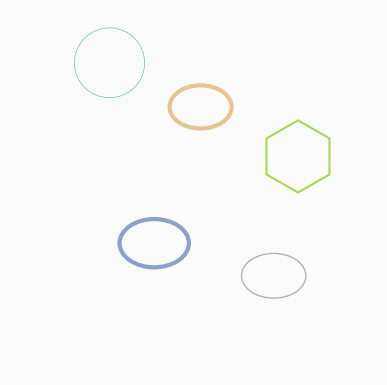[{"shape": "circle", "thickness": 0.5, "radius": 0.45, "center": [0.283, 0.837]}, {"shape": "oval", "thickness": 3, "radius": 0.45, "center": [0.398, 0.368]}, {"shape": "hexagon", "thickness": 1.5, "radius": 0.47, "center": [0.769, 0.594]}, {"shape": "oval", "thickness": 3, "radius": 0.4, "center": [0.518, 0.722]}, {"shape": "oval", "thickness": 1, "radius": 0.42, "center": [0.706, 0.284]}]